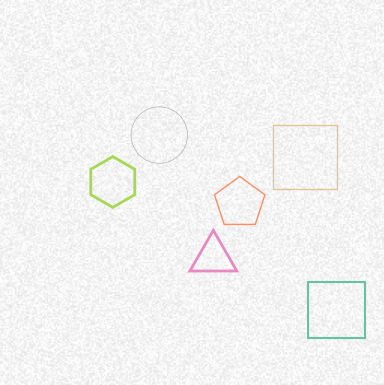[{"shape": "square", "thickness": 1.5, "radius": 0.37, "center": [0.874, 0.194]}, {"shape": "pentagon", "thickness": 1, "radius": 0.34, "center": [0.623, 0.473]}, {"shape": "triangle", "thickness": 2, "radius": 0.35, "center": [0.554, 0.331]}, {"shape": "hexagon", "thickness": 2, "radius": 0.33, "center": [0.293, 0.527]}, {"shape": "square", "thickness": 1, "radius": 0.42, "center": [0.792, 0.593]}, {"shape": "circle", "thickness": 0.5, "radius": 0.37, "center": [0.414, 0.649]}]